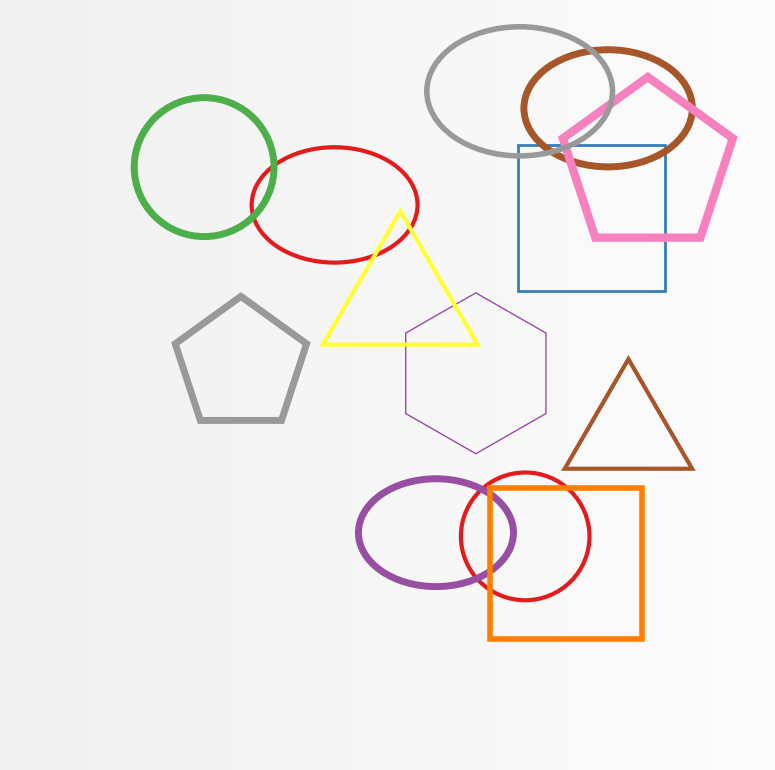[{"shape": "oval", "thickness": 1.5, "radius": 0.54, "center": [0.432, 0.734]}, {"shape": "circle", "thickness": 1.5, "radius": 0.41, "center": [0.678, 0.303]}, {"shape": "square", "thickness": 1, "radius": 0.47, "center": [0.763, 0.717]}, {"shape": "circle", "thickness": 2.5, "radius": 0.45, "center": [0.263, 0.783]}, {"shape": "oval", "thickness": 2.5, "radius": 0.5, "center": [0.563, 0.308]}, {"shape": "hexagon", "thickness": 0.5, "radius": 0.52, "center": [0.614, 0.515]}, {"shape": "square", "thickness": 2, "radius": 0.49, "center": [0.73, 0.269]}, {"shape": "triangle", "thickness": 1.5, "radius": 0.58, "center": [0.517, 0.61]}, {"shape": "oval", "thickness": 2.5, "radius": 0.54, "center": [0.785, 0.859]}, {"shape": "triangle", "thickness": 1.5, "radius": 0.47, "center": [0.811, 0.439]}, {"shape": "pentagon", "thickness": 3, "radius": 0.58, "center": [0.836, 0.785]}, {"shape": "pentagon", "thickness": 2.5, "radius": 0.45, "center": [0.311, 0.526]}, {"shape": "oval", "thickness": 2, "radius": 0.6, "center": [0.671, 0.881]}]